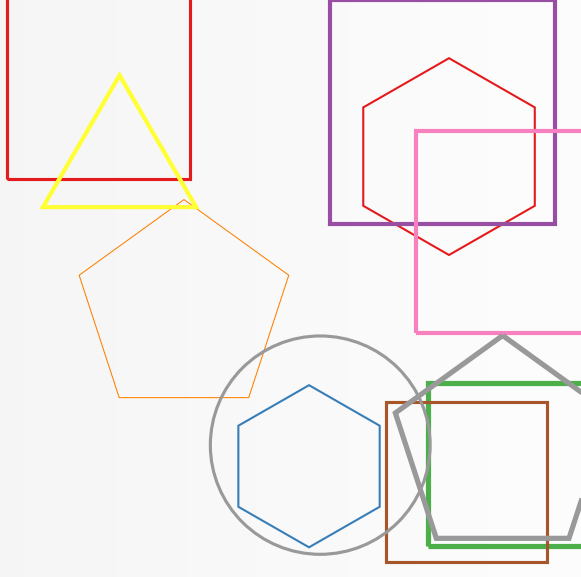[{"shape": "square", "thickness": 1.5, "radius": 0.79, "center": [0.169, 0.846]}, {"shape": "hexagon", "thickness": 1, "radius": 0.85, "center": [0.773, 0.728]}, {"shape": "hexagon", "thickness": 1, "radius": 0.7, "center": [0.532, 0.192]}, {"shape": "square", "thickness": 2.5, "radius": 0.71, "center": [0.878, 0.195]}, {"shape": "square", "thickness": 2, "radius": 0.97, "center": [0.761, 0.805]}, {"shape": "pentagon", "thickness": 0.5, "radius": 0.95, "center": [0.316, 0.464]}, {"shape": "triangle", "thickness": 2, "radius": 0.76, "center": [0.206, 0.717]}, {"shape": "square", "thickness": 1.5, "radius": 0.69, "center": [0.803, 0.165]}, {"shape": "square", "thickness": 2, "radius": 0.88, "center": [0.89, 0.597]}, {"shape": "pentagon", "thickness": 2.5, "radius": 0.97, "center": [0.865, 0.224]}, {"shape": "circle", "thickness": 1.5, "radius": 0.95, "center": [0.551, 0.228]}]